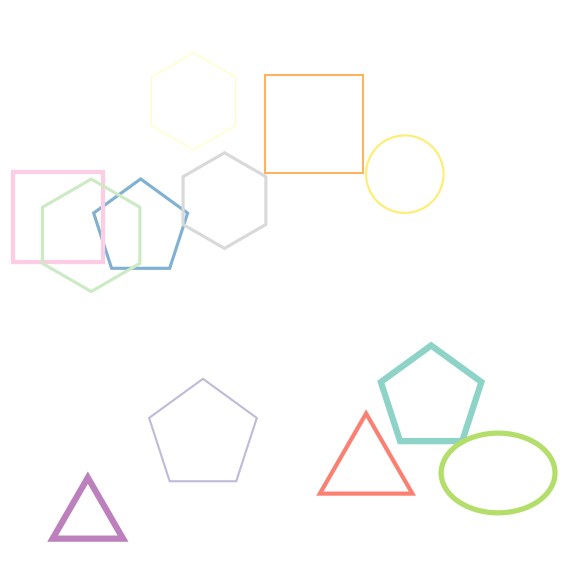[{"shape": "pentagon", "thickness": 3, "radius": 0.46, "center": [0.747, 0.309]}, {"shape": "hexagon", "thickness": 0.5, "radius": 0.42, "center": [0.335, 0.823]}, {"shape": "pentagon", "thickness": 1, "radius": 0.49, "center": [0.351, 0.245]}, {"shape": "triangle", "thickness": 2, "radius": 0.46, "center": [0.634, 0.191]}, {"shape": "pentagon", "thickness": 1.5, "radius": 0.43, "center": [0.244, 0.604]}, {"shape": "square", "thickness": 1, "radius": 0.42, "center": [0.543, 0.784]}, {"shape": "oval", "thickness": 2.5, "radius": 0.49, "center": [0.862, 0.18]}, {"shape": "square", "thickness": 2, "radius": 0.39, "center": [0.1, 0.623]}, {"shape": "hexagon", "thickness": 1.5, "radius": 0.41, "center": [0.389, 0.652]}, {"shape": "triangle", "thickness": 3, "radius": 0.35, "center": [0.152, 0.102]}, {"shape": "hexagon", "thickness": 1.5, "radius": 0.49, "center": [0.158, 0.592]}, {"shape": "circle", "thickness": 1, "radius": 0.34, "center": [0.701, 0.698]}]